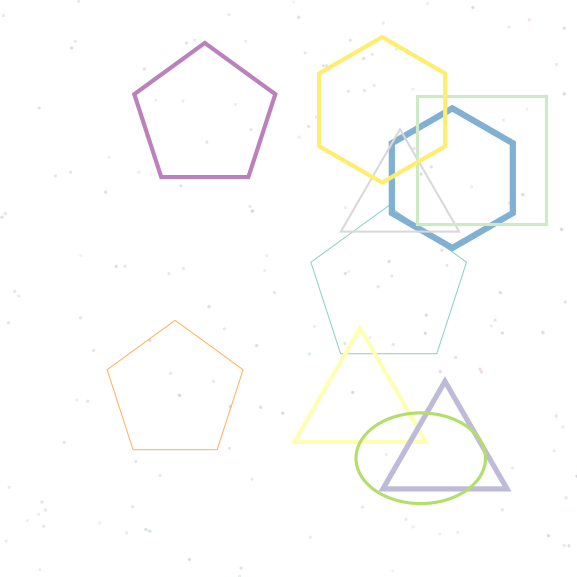[{"shape": "pentagon", "thickness": 0.5, "radius": 0.71, "center": [0.673, 0.501]}, {"shape": "triangle", "thickness": 2, "radius": 0.66, "center": [0.623, 0.3]}, {"shape": "triangle", "thickness": 2.5, "radius": 0.62, "center": [0.771, 0.215]}, {"shape": "hexagon", "thickness": 3, "radius": 0.6, "center": [0.783, 0.691]}, {"shape": "pentagon", "thickness": 0.5, "radius": 0.62, "center": [0.303, 0.321]}, {"shape": "oval", "thickness": 1.5, "radius": 0.56, "center": [0.729, 0.206]}, {"shape": "triangle", "thickness": 1, "radius": 0.59, "center": [0.693, 0.657]}, {"shape": "pentagon", "thickness": 2, "radius": 0.64, "center": [0.355, 0.796]}, {"shape": "square", "thickness": 1.5, "radius": 0.55, "center": [0.834, 0.722]}, {"shape": "hexagon", "thickness": 2, "radius": 0.63, "center": [0.662, 0.809]}]